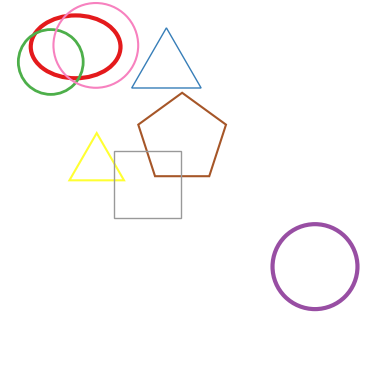[{"shape": "oval", "thickness": 3, "radius": 0.58, "center": [0.196, 0.878]}, {"shape": "triangle", "thickness": 1, "radius": 0.52, "center": [0.432, 0.823]}, {"shape": "circle", "thickness": 2, "radius": 0.42, "center": [0.132, 0.839]}, {"shape": "circle", "thickness": 3, "radius": 0.55, "center": [0.818, 0.307]}, {"shape": "triangle", "thickness": 1.5, "radius": 0.41, "center": [0.251, 0.573]}, {"shape": "pentagon", "thickness": 1.5, "radius": 0.6, "center": [0.473, 0.639]}, {"shape": "circle", "thickness": 1.5, "radius": 0.55, "center": [0.249, 0.882]}, {"shape": "square", "thickness": 1, "radius": 0.43, "center": [0.383, 0.521]}]